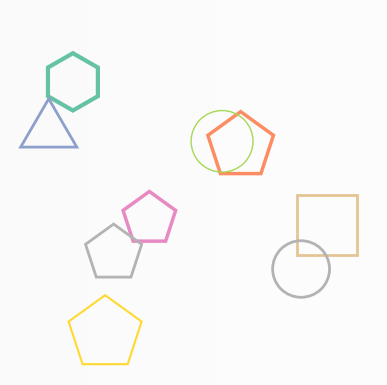[{"shape": "hexagon", "thickness": 3, "radius": 0.37, "center": [0.188, 0.787]}, {"shape": "pentagon", "thickness": 2.5, "radius": 0.44, "center": [0.621, 0.621]}, {"shape": "triangle", "thickness": 2, "radius": 0.42, "center": [0.126, 0.66]}, {"shape": "pentagon", "thickness": 2.5, "radius": 0.36, "center": [0.385, 0.431]}, {"shape": "circle", "thickness": 1, "radius": 0.4, "center": [0.573, 0.633]}, {"shape": "pentagon", "thickness": 1.5, "radius": 0.5, "center": [0.271, 0.134]}, {"shape": "square", "thickness": 2, "radius": 0.39, "center": [0.844, 0.416]}, {"shape": "pentagon", "thickness": 2, "radius": 0.38, "center": [0.293, 0.342]}, {"shape": "circle", "thickness": 2, "radius": 0.37, "center": [0.777, 0.301]}]